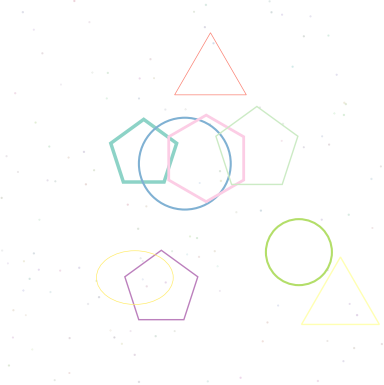[{"shape": "pentagon", "thickness": 2.5, "radius": 0.45, "center": [0.373, 0.6]}, {"shape": "triangle", "thickness": 1, "radius": 0.58, "center": [0.884, 0.216]}, {"shape": "triangle", "thickness": 0.5, "radius": 0.54, "center": [0.547, 0.807]}, {"shape": "circle", "thickness": 1.5, "radius": 0.6, "center": [0.48, 0.575]}, {"shape": "circle", "thickness": 1.5, "radius": 0.43, "center": [0.776, 0.345]}, {"shape": "hexagon", "thickness": 2, "radius": 0.56, "center": [0.536, 0.589]}, {"shape": "pentagon", "thickness": 1, "radius": 0.5, "center": [0.419, 0.25]}, {"shape": "pentagon", "thickness": 1, "radius": 0.56, "center": [0.667, 0.612]}, {"shape": "oval", "thickness": 0.5, "radius": 0.5, "center": [0.35, 0.279]}]